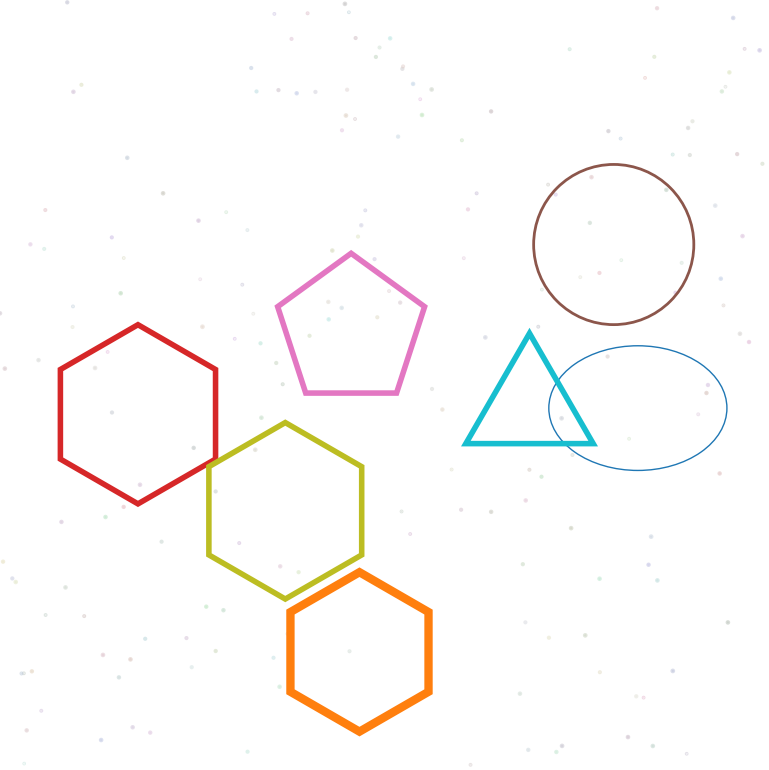[{"shape": "oval", "thickness": 0.5, "radius": 0.58, "center": [0.828, 0.47]}, {"shape": "hexagon", "thickness": 3, "radius": 0.52, "center": [0.467, 0.153]}, {"shape": "hexagon", "thickness": 2, "radius": 0.58, "center": [0.179, 0.462]}, {"shape": "circle", "thickness": 1, "radius": 0.52, "center": [0.797, 0.682]}, {"shape": "pentagon", "thickness": 2, "radius": 0.5, "center": [0.456, 0.571]}, {"shape": "hexagon", "thickness": 2, "radius": 0.57, "center": [0.371, 0.337]}, {"shape": "triangle", "thickness": 2, "radius": 0.48, "center": [0.688, 0.472]}]